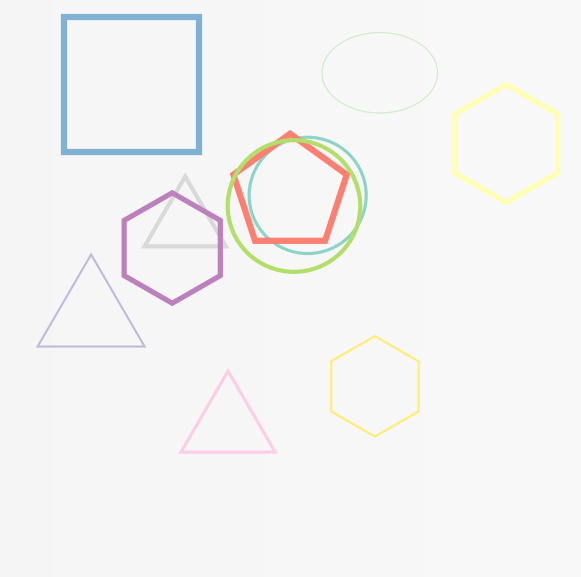[{"shape": "circle", "thickness": 1.5, "radius": 0.5, "center": [0.529, 0.661]}, {"shape": "hexagon", "thickness": 2.5, "radius": 0.51, "center": [0.871, 0.751]}, {"shape": "triangle", "thickness": 1, "radius": 0.53, "center": [0.157, 0.452]}, {"shape": "pentagon", "thickness": 3, "radius": 0.51, "center": [0.499, 0.665]}, {"shape": "square", "thickness": 3, "radius": 0.58, "center": [0.227, 0.853]}, {"shape": "circle", "thickness": 2, "radius": 0.57, "center": [0.506, 0.642]}, {"shape": "triangle", "thickness": 1.5, "radius": 0.47, "center": [0.392, 0.263]}, {"shape": "triangle", "thickness": 2, "radius": 0.4, "center": [0.319, 0.613]}, {"shape": "hexagon", "thickness": 2.5, "radius": 0.48, "center": [0.296, 0.57]}, {"shape": "oval", "thickness": 0.5, "radius": 0.5, "center": [0.653, 0.873]}, {"shape": "hexagon", "thickness": 1, "radius": 0.43, "center": [0.645, 0.33]}]